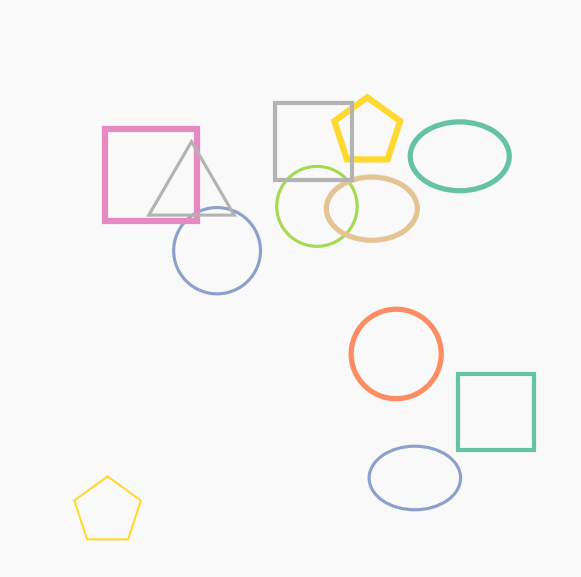[{"shape": "oval", "thickness": 2.5, "radius": 0.43, "center": [0.791, 0.728]}, {"shape": "square", "thickness": 2, "radius": 0.33, "center": [0.853, 0.285]}, {"shape": "circle", "thickness": 2.5, "radius": 0.39, "center": [0.682, 0.386]}, {"shape": "circle", "thickness": 1.5, "radius": 0.37, "center": [0.373, 0.565]}, {"shape": "oval", "thickness": 1.5, "radius": 0.39, "center": [0.714, 0.171]}, {"shape": "square", "thickness": 3, "radius": 0.4, "center": [0.259, 0.696]}, {"shape": "circle", "thickness": 1.5, "radius": 0.35, "center": [0.545, 0.642]}, {"shape": "pentagon", "thickness": 3, "radius": 0.3, "center": [0.632, 0.771]}, {"shape": "pentagon", "thickness": 1, "radius": 0.3, "center": [0.185, 0.114]}, {"shape": "oval", "thickness": 2.5, "radius": 0.39, "center": [0.64, 0.638]}, {"shape": "square", "thickness": 2, "radius": 0.33, "center": [0.539, 0.755]}, {"shape": "triangle", "thickness": 1.5, "radius": 0.42, "center": [0.33, 0.669]}]